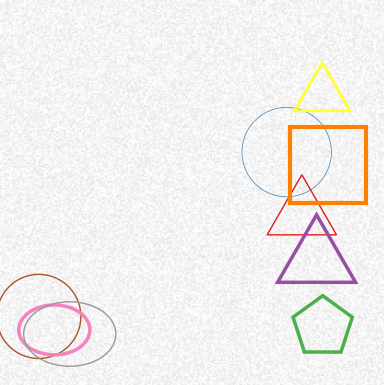[{"shape": "triangle", "thickness": 1, "radius": 0.52, "center": [0.784, 0.442]}, {"shape": "circle", "thickness": 0.5, "radius": 0.58, "center": [0.745, 0.605]}, {"shape": "pentagon", "thickness": 2.5, "radius": 0.4, "center": [0.838, 0.151]}, {"shape": "triangle", "thickness": 2.5, "radius": 0.58, "center": [0.822, 0.325]}, {"shape": "square", "thickness": 3, "radius": 0.49, "center": [0.852, 0.572]}, {"shape": "triangle", "thickness": 2, "radius": 0.42, "center": [0.837, 0.754]}, {"shape": "circle", "thickness": 1, "radius": 0.55, "center": [0.101, 0.178]}, {"shape": "oval", "thickness": 2.5, "radius": 0.46, "center": [0.141, 0.143]}, {"shape": "oval", "thickness": 1, "radius": 0.6, "center": [0.181, 0.132]}]